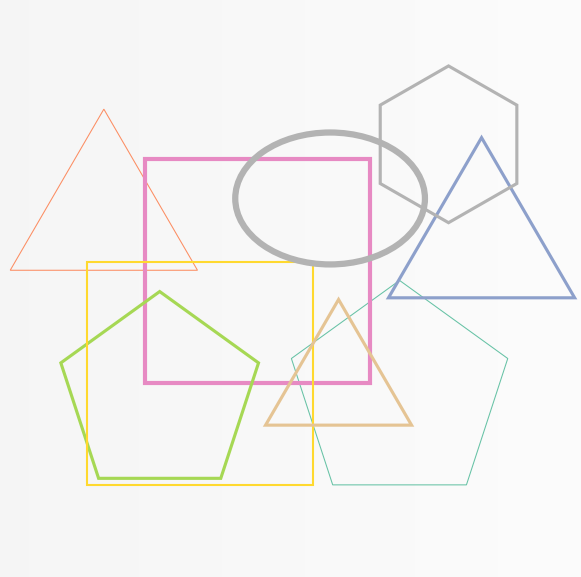[{"shape": "pentagon", "thickness": 0.5, "radius": 0.98, "center": [0.687, 0.318]}, {"shape": "triangle", "thickness": 0.5, "radius": 0.93, "center": [0.179, 0.624]}, {"shape": "triangle", "thickness": 1.5, "radius": 0.92, "center": [0.828, 0.576]}, {"shape": "square", "thickness": 2, "radius": 0.97, "center": [0.443, 0.53]}, {"shape": "pentagon", "thickness": 1.5, "radius": 0.89, "center": [0.275, 0.316]}, {"shape": "square", "thickness": 1, "radius": 0.97, "center": [0.344, 0.352]}, {"shape": "triangle", "thickness": 1.5, "radius": 0.73, "center": [0.582, 0.335]}, {"shape": "oval", "thickness": 3, "radius": 0.82, "center": [0.568, 0.655]}, {"shape": "hexagon", "thickness": 1.5, "radius": 0.68, "center": [0.772, 0.749]}]